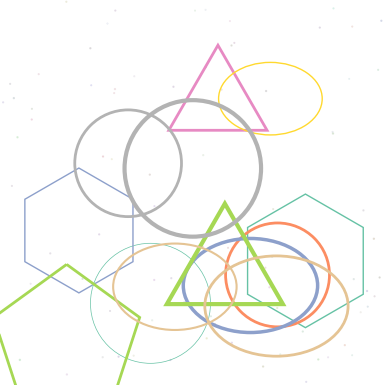[{"shape": "circle", "thickness": 0.5, "radius": 0.78, "center": [0.391, 0.212]}, {"shape": "hexagon", "thickness": 1, "radius": 0.87, "center": [0.793, 0.322]}, {"shape": "circle", "thickness": 2, "radius": 0.67, "center": [0.721, 0.286]}, {"shape": "hexagon", "thickness": 1, "radius": 0.81, "center": [0.205, 0.401]}, {"shape": "oval", "thickness": 2.5, "radius": 0.87, "center": [0.651, 0.258]}, {"shape": "triangle", "thickness": 2, "radius": 0.74, "center": [0.566, 0.735]}, {"shape": "triangle", "thickness": 3, "radius": 0.87, "center": [0.584, 0.297]}, {"shape": "pentagon", "thickness": 2, "radius": 1.0, "center": [0.173, 0.114]}, {"shape": "oval", "thickness": 1, "radius": 0.67, "center": [0.702, 0.744]}, {"shape": "oval", "thickness": 1.5, "radius": 0.8, "center": [0.454, 0.255]}, {"shape": "oval", "thickness": 2, "radius": 0.93, "center": [0.718, 0.205]}, {"shape": "circle", "thickness": 3, "radius": 0.89, "center": [0.501, 0.563]}, {"shape": "circle", "thickness": 2, "radius": 0.69, "center": [0.333, 0.576]}]